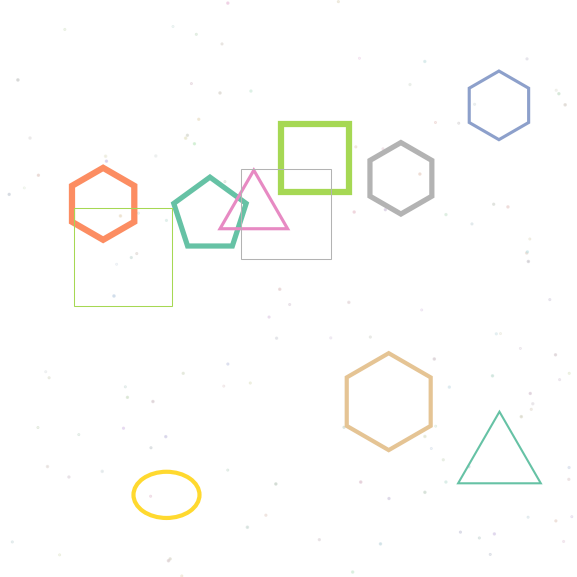[{"shape": "pentagon", "thickness": 2.5, "radius": 0.33, "center": [0.364, 0.626]}, {"shape": "triangle", "thickness": 1, "radius": 0.41, "center": [0.865, 0.204]}, {"shape": "hexagon", "thickness": 3, "radius": 0.31, "center": [0.179, 0.646]}, {"shape": "hexagon", "thickness": 1.5, "radius": 0.3, "center": [0.864, 0.817]}, {"shape": "triangle", "thickness": 1.5, "radius": 0.34, "center": [0.44, 0.637]}, {"shape": "square", "thickness": 0.5, "radius": 0.42, "center": [0.212, 0.554]}, {"shape": "square", "thickness": 3, "radius": 0.29, "center": [0.546, 0.725]}, {"shape": "oval", "thickness": 2, "radius": 0.29, "center": [0.288, 0.142]}, {"shape": "hexagon", "thickness": 2, "radius": 0.42, "center": [0.673, 0.304]}, {"shape": "square", "thickness": 0.5, "radius": 0.39, "center": [0.495, 0.629]}, {"shape": "hexagon", "thickness": 2.5, "radius": 0.31, "center": [0.694, 0.69]}]